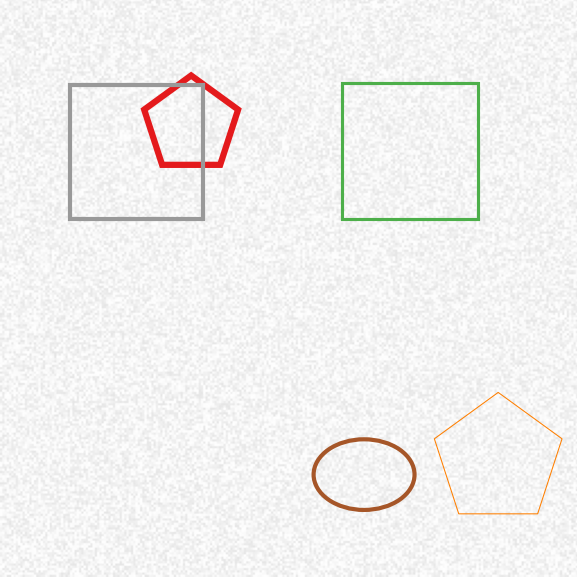[{"shape": "pentagon", "thickness": 3, "radius": 0.43, "center": [0.331, 0.783]}, {"shape": "square", "thickness": 1.5, "radius": 0.59, "center": [0.71, 0.737]}, {"shape": "pentagon", "thickness": 0.5, "radius": 0.58, "center": [0.863, 0.203]}, {"shape": "oval", "thickness": 2, "radius": 0.44, "center": [0.63, 0.177]}, {"shape": "square", "thickness": 2, "radius": 0.58, "center": [0.236, 0.736]}]